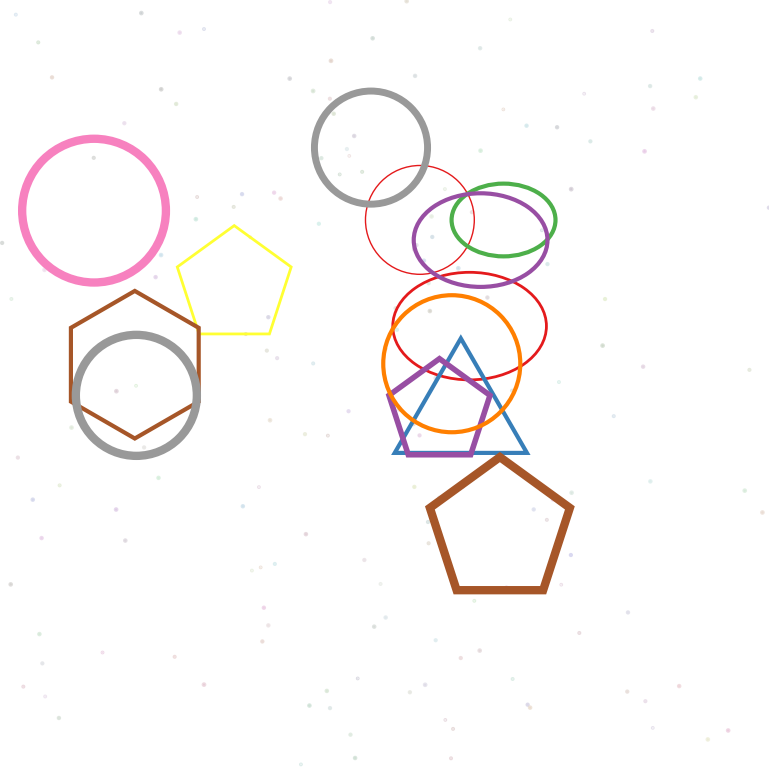[{"shape": "circle", "thickness": 0.5, "radius": 0.35, "center": [0.545, 0.714]}, {"shape": "oval", "thickness": 1, "radius": 0.5, "center": [0.61, 0.577]}, {"shape": "triangle", "thickness": 1.5, "radius": 0.5, "center": [0.598, 0.461]}, {"shape": "oval", "thickness": 1.5, "radius": 0.34, "center": [0.654, 0.714]}, {"shape": "oval", "thickness": 1.5, "radius": 0.43, "center": [0.624, 0.688]}, {"shape": "pentagon", "thickness": 2, "radius": 0.34, "center": [0.571, 0.465]}, {"shape": "circle", "thickness": 1.5, "radius": 0.44, "center": [0.587, 0.528]}, {"shape": "pentagon", "thickness": 1, "radius": 0.39, "center": [0.304, 0.629]}, {"shape": "hexagon", "thickness": 1.5, "radius": 0.48, "center": [0.175, 0.526]}, {"shape": "pentagon", "thickness": 3, "radius": 0.48, "center": [0.649, 0.311]}, {"shape": "circle", "thickness": 3, "radius": 0.47, "center": [0.122, 0.726]}, {"shape": "circle", "thickness": 2.5, "radius": 0.37, "center": [0.482, 0.808]}, {"shape": "circle", "thickness": 3, "radius": 0.39, "center": [0.177, 0.487]}]